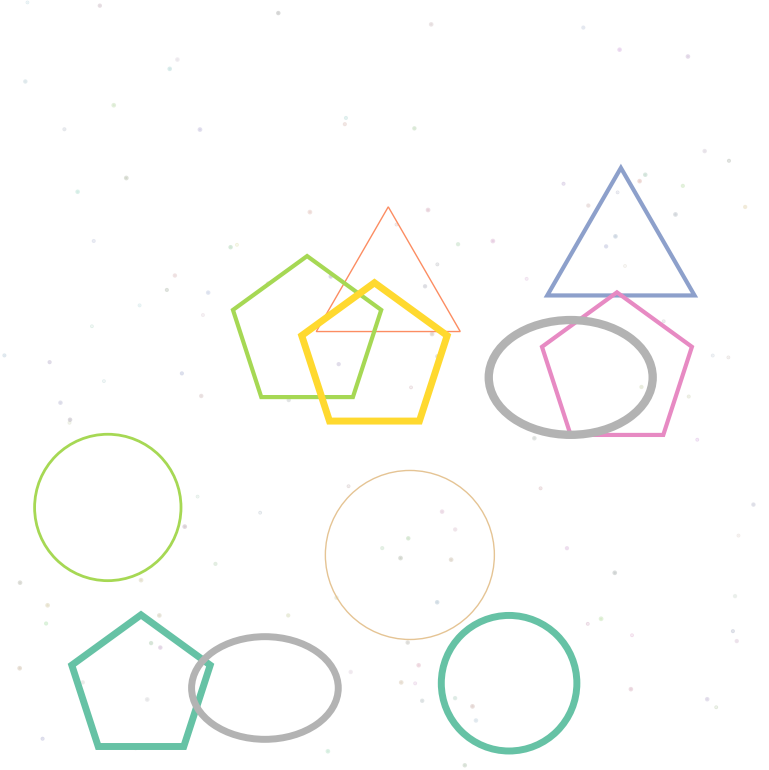[{"shape": "circle", "thickness": 2.5, "radius": 0.44, "center": [0.661, 0.113]}, {"shape": "pentagon", "thickness": 2.5, "radius": 0.47, "center": [0.183, 0.107]}, {"shape": "triangle", "thickness": 0.5, "radius": 0.54, "center": [0.504, 0.623]}, {"shape": "triangle", "thickness": 1.5, "radius": 0.55, "center": [0.806, 0.672]}, {"shape": "pentagon", "thickness": 1.5, "radius": 0.51, "center": [0.801, 0.518]}, {"shape": "circle", "thickness": 1, "radius": 0.48, "center": [0.14, 0.341]}, {"shape": "pentagon", "thickness": 1.5, "radius": 0.51, "center": [0.399, 0.566]}, {"shape": "pentagon", "thickness": 2.5, "radius": 0.5, "center": [0.486, 0.533]}, {"shape": "circle", "thickness": 0.5, "radius": 0.55, "center": [0.532, 0.279]}, {"shape": "oval", "thickness": 2.5, "radius": 0.48, "center": [0.344, 0.106]}, {"shape": "oval", "thickness": 3, "radius": 0.53, "center": [0.741, 0.51]}]